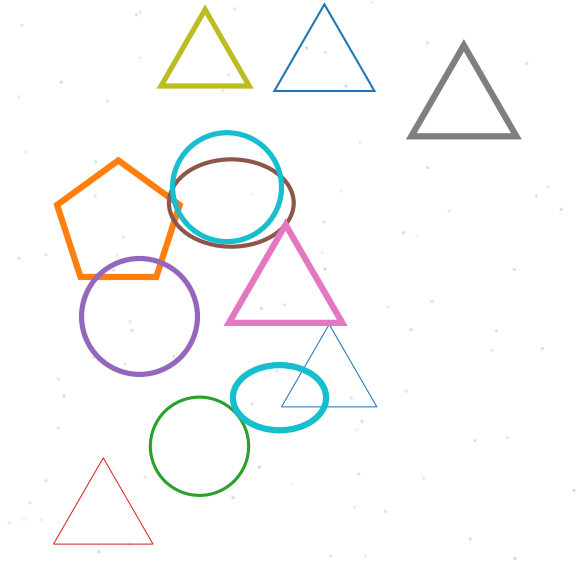[{"shape": "triangle", "thickness": 0.5, "radius": 0.48, "center": [0.57, 0.342]}, {"shape": "triangle", "thickness": 1, "radius": 0.5, "center": [0.562, 0.892]}, {"shape": "pentagon", "thickness": 3, "radius": 0.56, "center": [0.205, 0.61]}, {"shape": "circle", "thickness": 1.5, "radius": 0.43, "center": [0.345, 0.226]}, {"shape": "triangle", "thickness": 0.5, "radius": 0.5, "center": [0.179, 0.107]}, {"shape": "circle", "thickness": 2.5, "radius": 0.5, "center": [0.242, 0.451]}, {"shape": "oval", "thickness": 2, "radius": 0.54, "center": [0.401, 0.648]}, {"shape": "triangle", "thickness": 3, "radius": 0.57, "center": [0.495, 0.497]}, {"shape": "triangle", "thickness": 3, "radius": 0.53, "center": [0.803, 0.816]}, {"shape": "triangle", "thickness": 2.5, "radius": 0.44, "center": [0.355, 0.894]}, {"shape": "oval", "thickness": 3, "radius": 0.4, "center": [0.484, 0.31]}, {"shape": "circle", "thickness": 2.5, "radius": 0.47, "center": [0.393, 0.675]}]